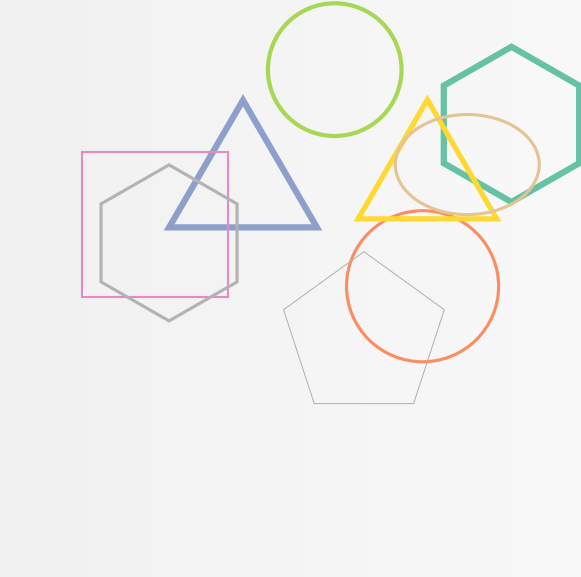[{"shape": "hexagon", "thickness": 3, "radius": 0.67, "center": [0.88, 0.784]}, {"shape": "circle", "thickness": 1.5, "radius": 0.65, "center": [0.727, 0.503]}, {"shape": "triangle", "thickness": 3, "radius": 0.73, "center": [0.418, 0.679]}, {"shape": "square", "thickness": 1, "radius": 0.63, "center": [0.267, 0.61]}, {"shape": "circle", "thickness": 2, "radius": 0.57, "center": [0.576, 0.879]}, {"shape": "triangle", "thickness": 2.5, "radius": 0.69, "center": [0.735, 0.689]}, {"shape": "oval", "thickness": 1.5, "radius": 0.62, "center": [0.804, 0.714]}, {"shape": "hexagon", "thickness": 1.5, "radius": 0.68, "center": [0.291, 0.579]}, {"shape": "pentagon", "thickness": 0.5, "radius": 0.73, "center": [0.626, 0.418]}]